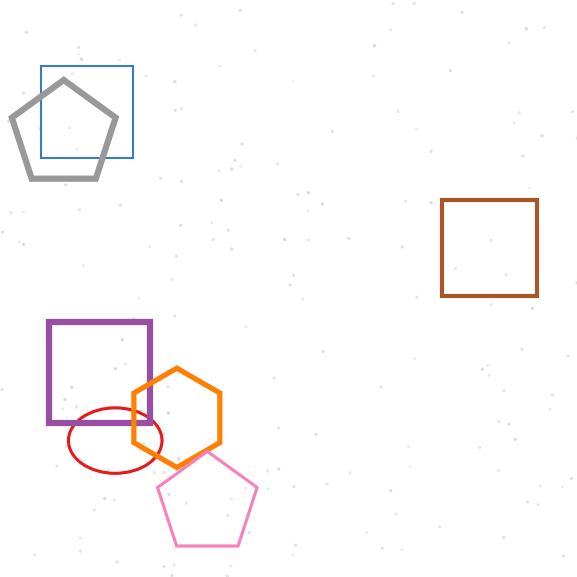[{"shape": "oval", "thickness": 1.5, "radius": 0.4, "center": [0.2, 0.236]}, {"shape": "square", "thickness": 1, "radius": 0.4, "center": [0.151, 0.806]}, {"shape": "square", "thickness": 3, "radius": 0.44, "center": [0.173, 0.355]}, {"shape": "hexagon", "thickness": 2.5, "radius": 0.43, "center": [0.306, 0.276]}, {"shape": "square", "thickness": 2, "radius": 0.41, "center": [0.847, 0.57]}, {"shape": "pentagon", "thickness": 1.5, "radius": 0.45, "center": [0.359, 0.127]}, {"shape": "pentagon", "thickness": 3, "radius": 0.47, "center": [0.11, 0.766]}]